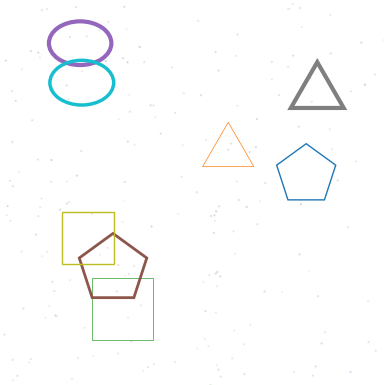[{"shape": "pentagon", "thickness": 1, "radius": 0.4, "center": [0.795, 0.546]}, {"shape": "triangle", "thickness": 0.5, "radius": 0.38, "center": [0.593, 0.606]}, {"shape": "square", "thickness": 0.5, "radius": 0.4, "center": [0.318, 0.198]}, {"shape": "oval", "thickness": 3, "radius": 0.41, "center": [0.208, 0.888]}, {"shape": "pentagon", "thickness": 2, "radius": 0.46, "center": [0.294, 0.301]}, {"shape": "triangle", "thickness": 3, "radius": 0.4, "center": [0.824, 0.759]}, {"shape": "square", "thickness": 1, "radius": 0.34, "center": [0.228, 0.382]}, {"shape": "oval", "thickness": 2.5, "radius": 0.41, "center": [0.212, 0.785]}]